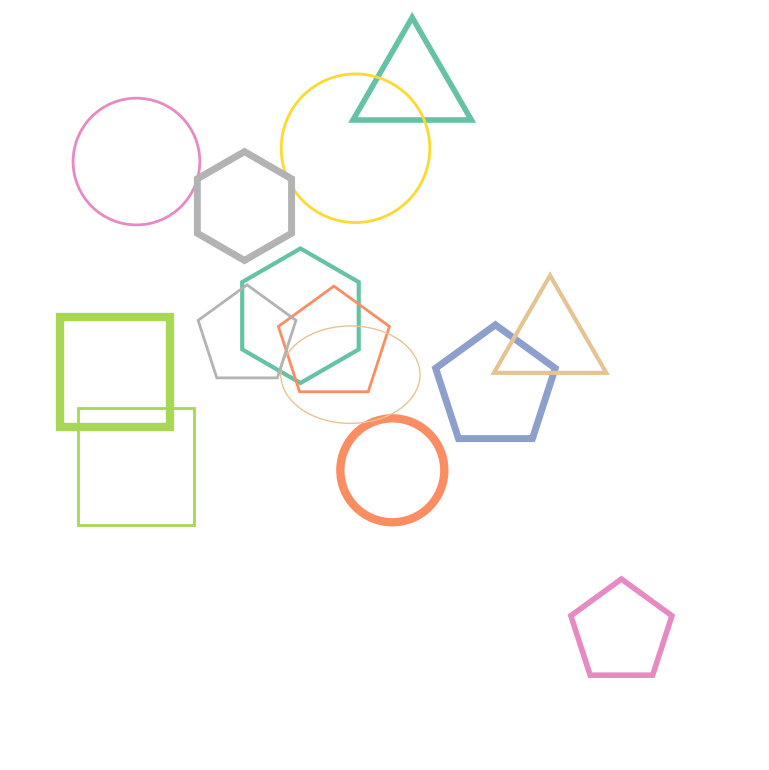[{"shape": "hexagon", "thickness": 1.5, "radius": 0.44, "center": [0.39, 0.59]}, {"shape": "triangle", "thickness": 2, "radius": 0.44, "center": [0.535, 0.889]}, {"shape": "circle", "thickness": 3, "radius": 0.34, "center": [0.51, 0.389]}, {"shape": "pentagon", "thickness": 1, "radius": 0.38, "center": [0.434, 0.553]}, {"shape": "pentagon", "thickness": 2.5, "radius": 0.41, "center": [0.643, 0.496]}, {"shape": "circle", "thickness": 1, "radius": 0.41, "center": [0.177, 0.79]}, {"shape": "pentagon", "thickness": 2, "radius": 0.35, "center": [0.807, 0.179]}, {"shape": "square", "thickness": 1, "radius": 0.38, "center": [0.177, 0.394]}, {"shape": "square", "thickness": 3, "radius": 0.36, "center": [0.149, 0.517]}, {"shape": "circle", "thickness": 1, "radius": 0.48, "center": [0.462, 0.807]}, {"shape": "triangle", "thickness": 1.5, "radius": 0.42, "center": [0.714, 0.558]}, {"shape": "oval", "thickness": 0.5, "radius": 0.45, "center": [0.455, 0.513]}, {"shape": "pentagon", "thickness": 1, "radius": 0.33, "center": [0.321, 0.563]}, {"shape": "hexagon", "thickness": 2.5, "radius": 0.35, "center": [0.317, 0.732]}]